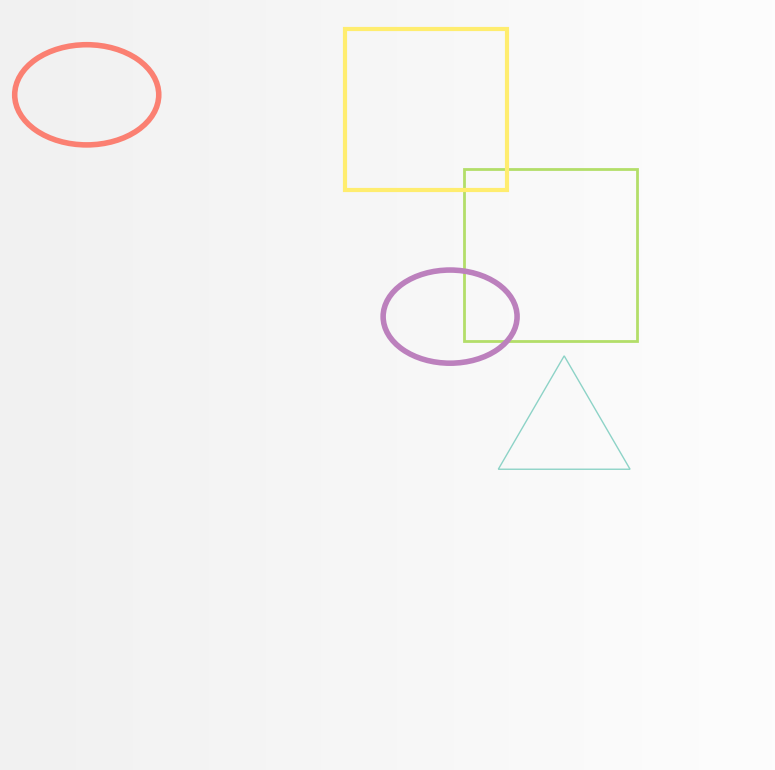[{"shape": "triangle", "thickness": 0.5, "radius": 0.49, "center": [0.728, 0.44]}, {"shape": "oval", "thickness": 2, "radius": 0.46, "center": [0.112, 0.877]}, {"shape": "square", "thickness": 1, "radius": 0.56, "center": [0.71, 0.669]}, {"shape": "oval", "thickness": 2, "radius": 0.43, "center": [0.581, 0.589]}, {"shape": "square", "thickness": 1.5, "radius": 0.52, "center": [0.55, 0.858]}]